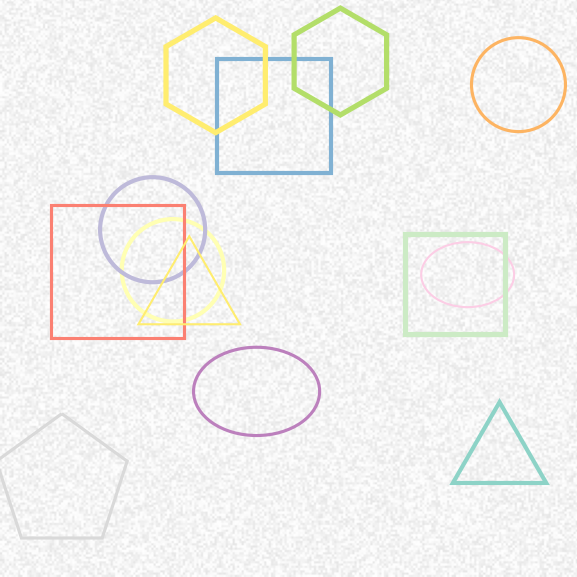[{"shape": "triangle", "thickness": 2, "radius": 0.47, "center": [0.865, 0.21]}, {"shape": "circle", "thickness": 2, "radius": 0.44, "center": [0.299, 0.531]}, {"shape": "circle", "thickness": 2, "radius": 0.45, "center": [0.264, 0.601]}, {"shape": "square", "thickness": 1.5, "radius": 0.57, "center": [0.204, 0.529]}, {"shape": "square", "thickness": 2, "radius": 0.5, "center": [0.474, 0.798]}, {"shape": "circle", "thickness": 1.5, "radius": 0.41, "center": [0.898, 0.853]}, {"shape": "hexagon", "thickness": 2.5, "radius": 0.46, "center": [0.589, 0.893]}, {"shape": "oval", "thickness": 1, "radius": 0.4, "center": [0.81, 0.524]}, {"shape": "pentagon", "thickness": 1.5, "radius": 0.59, "center": [0.107, 0.164]}, {"shape": "oval", "thickness": 1.5, "radius": 0.55, "center": [0.444, 0.321]}, {"shape": "square", "thickness": 2.5, "radius": 0.43, "center": [0.787, 0.508]}, {"shape": "hexagon", "thickness": 2.5, "radius": 0.5, "center": [0.373, 0.869]}, {"shape": "triangle", "thickness": 1, "radius": 0.51, "center": [0.328, 0.488]}]